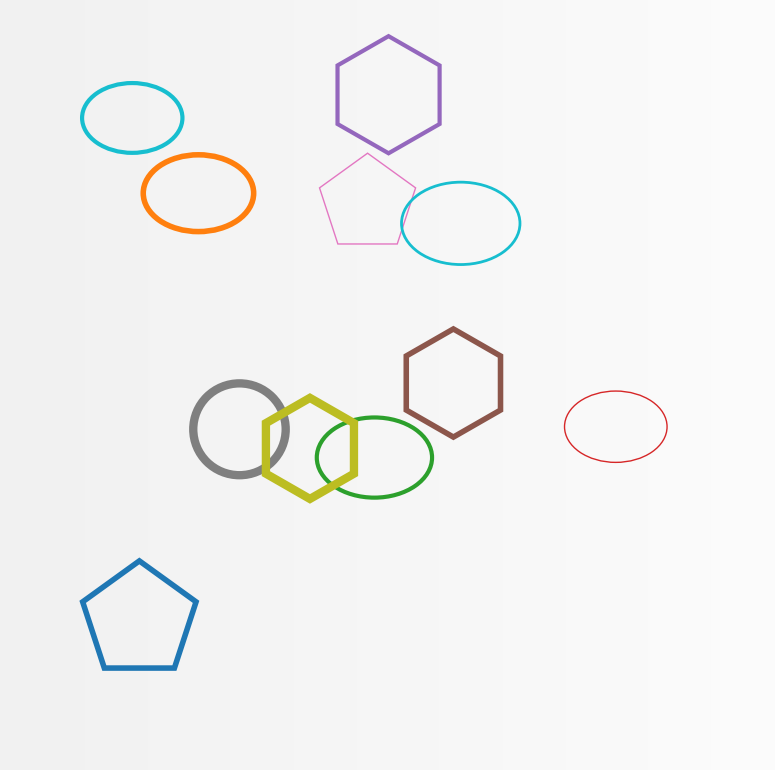[{"shape": "pentagon", "thickness": 2, "radius": 0.38, "center": [0.18, 0.195]}, {"shape": "oval", "thickness": 2, "radius": 0.36, "center": [0.256, 0.749]}, {"shape": "oval", "thickness": 1.5, "radius": 0.37, "center": [0.483, 0.406]}, {"shape": "oval", "thickness": 0.5, "radius": 0.33, "center": [0.795, 0.446]}, {"shape": "hexagon", "thickness": 1.5, "radius": 0.38, "center": [0.501, 0.877]}, {"shape": "hexagon", "thickness": 2, "radius": 0.35, "center": [0.585, 0.503]}, {"shape": "pentagon", "thickness": 0.5, "radius": 0.33, "center": [0.474, 0.736]}, {"shape": "circle", "thickness": 3, "radius": 0.3, "center": [0.309, 0.442]}, {"shape": "hexagon", "thickness": 3, "radius": 0.33, "center": [0.4, 0.418]}, {"shape": "oval", "thickness": 1.5, "radius": 0.32, "center": [0.171, 0.847]}, {"shape": "oval", "thickness": 1, "radius": 0.38, "center": [0.595, 0.71]}]